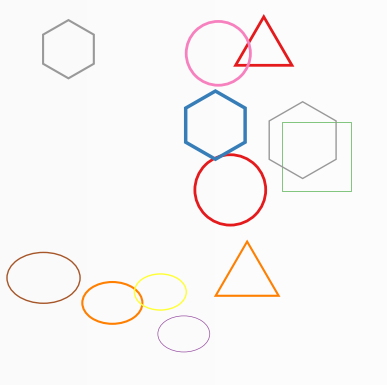[{"shape": "circle", "thickness": 2, "radius": 0.46, "center": [0.594, 0.507]}, {"shape": "triangle", "thickness": 2, "radius": 0.42, "center": [0.681, 0.872]}, {"shape": "hexagon", "thickness": 2.5, "radius": 0.44, "center": [0.556, 0.675]}, {"shape": "square", "thickness": 0.5, "radius": 0.45, "center": [0.816, 0.594]}, {"shape": "oval", "thickness": 0.5, "radius": 0.33, "center": [0.474, 0.133]}, {"shape": "triangle", "thickness": 1.5, "radius": 0.47, "center": [0.638, 0.279]}, {"shape": "oval", "thickness": 1.5, "radius": 0.39, "center": [0.29, 0.213]}, {"shape": "oval", "thickness": 1, "radius": 0.33, "center": [0.414, 0.242]}, {"shape": "oval", "thickness": 1, "radius": 0.47, "center": [0.112, 0.278]}, {"shape": "circle", "thickness": 2, "radius": 0.41, "center": [0.563, 0.861]}, {"shape": "hexagon", "thickness": 1, "radius": 0.5, "center": [0.781, 0.636]}, {"shape": "hexagon", "thickness": 1.5, "radius": 0.38, "center": [0.177, 0.872]}]